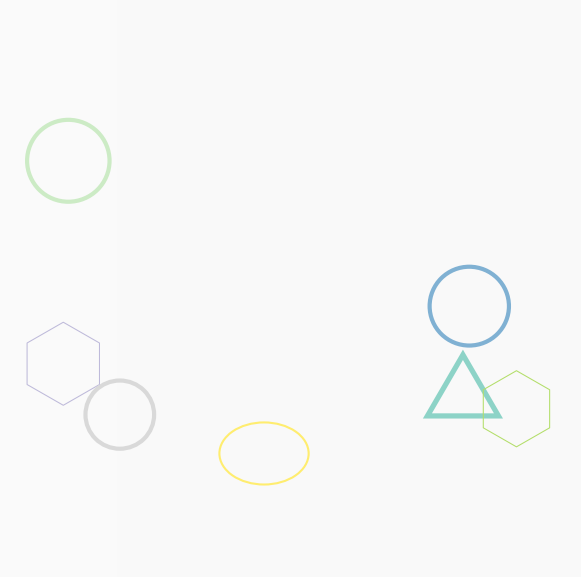[{"shape": "triangle", "thickness": 2.5, "radius": 0.35, "center": [0.796, 0.314]}, {"shape": "hexagon", "thickness": 0.5, "radius": 0.36, "center": [0.109, 0.369]}, {"shape": "circle", "thickness": 2, "radius": 0.34, "center": [0.807, 0.469]}, {"shape": "hexagon", "thickness": 0.5, "radius": 0.33, "center": [0.889, 0.291]}, {"shape": "circle", "thickness": 2, "radius": 0.3, "center": [0.206, 0.281]}, {"shape": "circle", "thickness": 2, "radius": 0.35, "center": [0.118, 0.721]}, {"shape": "oval", "thickness": 1, "radius": 0.38, "center": [0.454, 0.214]}]